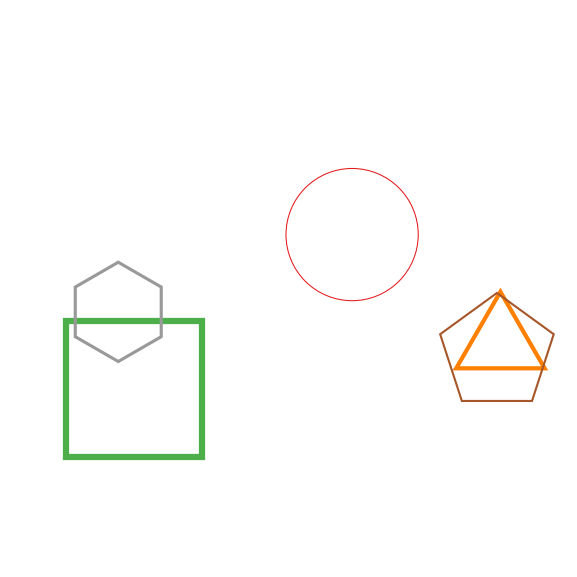[{"shape": "circle", "thickness": 0.5, "radius": 0.57, "center": [0.61, 0.593]}, {"shape": "square", "thickness": 3, "radius": 0.59, "center": [0.232, 0.326]}, {"shape": "triangle", "thickness": 2, "radius": 0.44, "center": [0.866, 0.406]}, {"shape": "pentagon", "thickness": 1, "radius": 0.52, "center": [0.861, 0.388]}, {"shape": "hexagon", "thickness": 1.5, "radius": 0.43, "center": [0.205, 0.459]}]